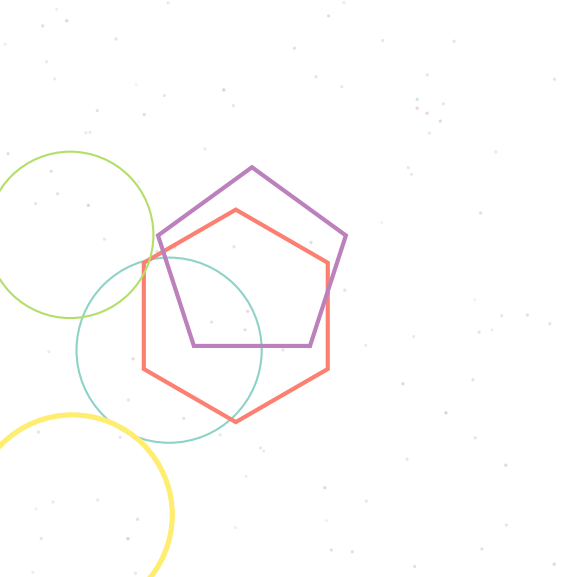[{"shape": "circle", "thickness": 1, "radius": 0.8, "center": [0.293, 0.393]}, {"shape": "hexagon", "thickness": 2, "radius": 0.92, "center": [0.408, 0.452]}, {"shape": "circle", "thickness": 1, "radius": 0.72, "center": [0.122, 0.592]}, {"shape": "pentagon", "thickness": 2, "radius": 0.86, "center": [0.436, 0.538]}, {"shape": "circle", "thickness": 2.5, "radius": 0.87, "center": [0.125, 0.108]}]